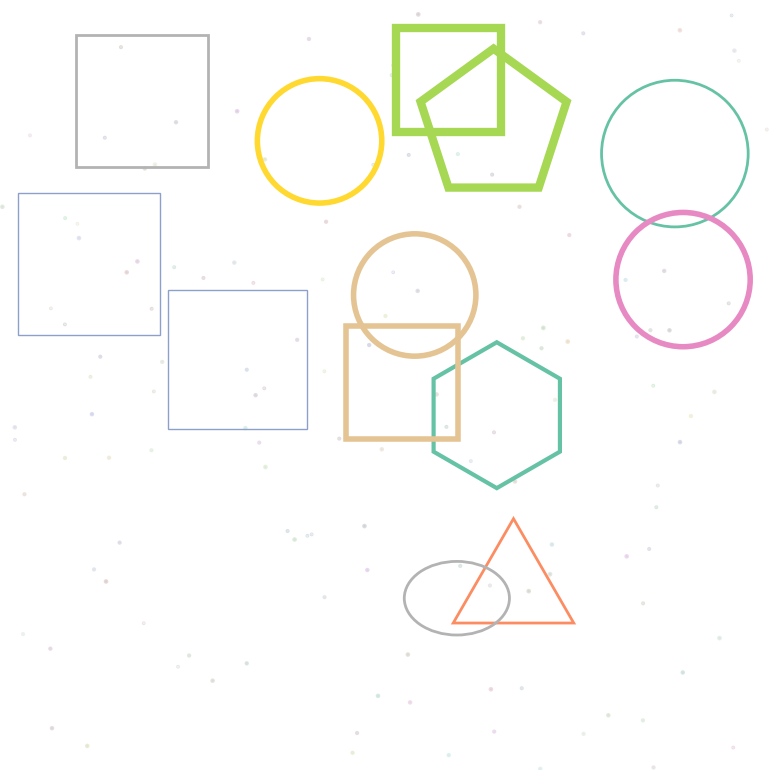[{"shape": "circle", "thickness": 1, "radius": 0.48, "center": [0.876, 0.801]}, {"shape": "hexagon", "thickness": 1.5, "radius": 0.47, "center": [0.645, 0.461]}, {"shape": "triangle", "thickness": 1, "radius": 0.45, "center": [0.667, 0.236]}, {"shape": "square", "thickness": 0.5, "radius": 0.46, "center": [0.116, 0.657]}, {"shape": "square", "thickness": 0.5, "radius": 0.45, "center": [0.308, 0.533]}, {"shape": "circle", "thickness": 2, "radius": 0.44, "center": [0.887, 0.637]}, {"shape": "square", "thickness": 3, "radius": 0.34, "center": [0.582, 0.896]}, {"shape": "pentagon", "thickness": 3, "radius": 0.5, "center": [0.641, 0.837]}, {"shape": "circle", "thickness": 2, "radius": 0.4, "center": [0.415, 0.817]}, {"shape": "circle", "thickness": 2, "radius": 0.4, "center": [0.539, 0.617]}, {"shape": "square", "thickness": 2, "radius": 0.36, "center": [0.522, 0.503]}, {"shape": "square", "thickness": 1, "radius": 0.43, "center": [0.185, 0.869]}, {"shape": "oval", "thickness": 1, "radius": 0.34, "center": [0.593, 0.223]}]